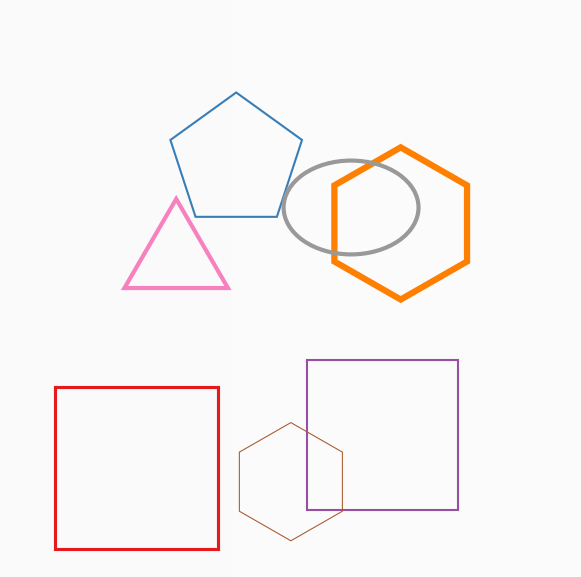[{"shape": "square", "thickness": 1.5, "radius": 0.7, "center": [0.234, 0.188]}, {"shape": "pentagon", "thickness": 1, "radius": 0.6, "center": [0.406, 0.72]}, {"shape": "square", "thickness": 1, "radius": 0.65, "center": [0.659, 0.246]}, {"shape": "hexagon", "thickness": 3, "radius": 0.66, "center": [0.689, 0.612]}, {"shape": "hexagon", "thickness": 0.5, "radius": 0.51, "center": [0.5, 0.165]}, {"shape": "triangle", "thickness": 2, "radius": 0.51, "center": [0.303, 0.552]}, {"shape": "oval", "thickness": 2, "radius": 0.58, "center": [0.604, 0.64]}]